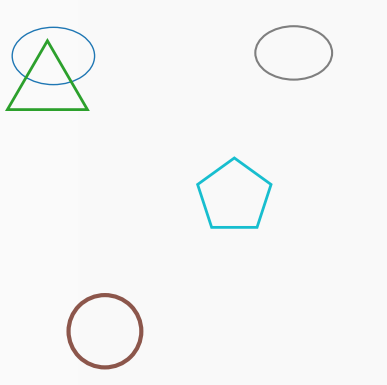[{"shape": "oval", "thickness": 1, "radius": 0.53, "center": [0.138, 0.855]}, {"shape": "triangle", "thickness": 2, "radius": 0.6, "center": [0.122, 0.775]}, {"shape": "circle", "thickness": 3, "radius": 0.47, "center": [0.271, 0.14]}, {"shape": "oval", "thickness": 1.5, "radius": 0.5, "center": [0.758, 0.863]}, {"shape": "pentagon", "thickness": 2, "radius": 0.5, "center": [0.605, 0.49]}]